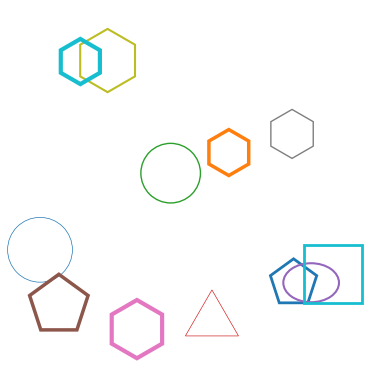[{"shape": "circle", "thickness": 0.5, "radius": 0.42, "center": [0.104, 0.351]}, {"shape": "pentagon", "thickness": 2, "radius": 0.32, "center": [0.763, 0.265]}, {"shape": "hexagon", "thickness": 2.5, "radius": 0.3, "center": [0.594, 0.604]}, {"shape": "circle", "thickness": 1, "radius": 0.39, "center": [0.443, 0.55]}, {"shape": "triangle", "thickness": 0.5, "radius": 0.4, "center": [0.55, 0.167]}, {"shape": "oval", "thickness": 1.5, "radius": 0.36, "center": [0.808, 0.266]}, {"shape": "pentagon", "thickness": 2.5, "radius": 0.4, "center": [0.153, 0.208]}, {"shape": "hexagon", "thickness": 3, "radius": 0.38, "center": [0.356, 0.145]}, {"shape": "hexagon", "thickness": 1, "radius": 0.32, "center": [0.759, 0.652]}, {"shape": "hexagon", "thickness": 1.5, "radius": 0.41, "center": [0.279, 0.843]}, {"shape": "square", "thickness": 2, "radius": 0.38, "center": [0.866, 0.289]}, {"shape": "hexagon", "thickness": 3, "radius": 0.29, "center": [0.209, 0.84]}]